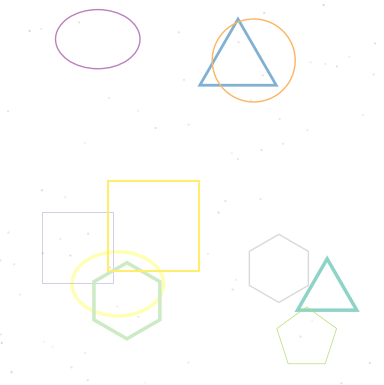[{"shape": "triangle", "thickness": 2.5, "radius": 0.44, "center": [0.85, 0.239]}, {"shape": "oval", "thickness": 2.5, "radius": 0.59, "center": [0.306, 0.263]}, {"shape": "square", "thickness": 0.5, "radius": 0.46, "center": [0.201, 0.356]}, {"shape": "triangle", "thickness": 2, "radius": 0.57, "center": [0.618, 0.836]}, {"shape": "circle", "thickness": 1, "radius": 0.54, "center": [0.659, 0.843]}, {"shape": "pentagon", "thickness": 0.5, "radius": 0.41, "center": [0.797, 0.121]}, {"shape": "hexagon", "thickness": 1, "radius": 0.44, "center": [0.724, 0.303]}, {"shape": "oval", "thickness": 1, "radius": 0.55, "center": [0.254, 0.898]}, {"shape": "hexagon", "thickness": 2.5, "radius": 0.49, "center": [0.33, 0.219]}, {"shape": "square", "thickness": 1.5, "radius": 0.59, "center": [0.399, 0.412]}]